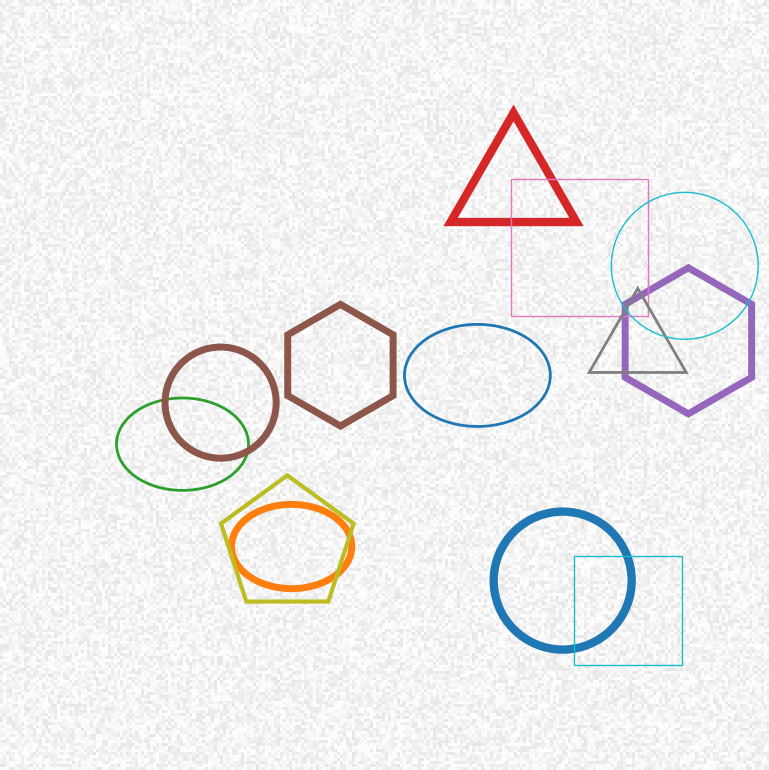[{"shape": "circle", "thickness": 3, "radius": 0.45, "center": [0.731, 0.246]}, {"shape": "oval", "thickness": 1, "radius": 0.47, "center": [0.62, 0.512]}, {"shape": "oval", "thickness": 2.5, "radius": 0.39, "center": [0.379, 0.29]}, {"shape": "oval", "thickness": 1, "radius": 0.43, "center": [0.237, 0.423]}, {"shape": "triangle", "thickness": 3, "radius": 0.47, "center": [0.667, 0.759]}, {"shape": "hexagon", "thickness": 2.5, "radius": 0.47, "center": [0.894, 0.557]}, {"shape": "hexagon", "thickness": 2.5, "radius": 0.4, "center": [0.442, 0.526]}, {"shape": "circle", "thickness": 2.5, "radius": 0.36, "center": [0.287, 0.477]}, {"shape": "square", "thickness": 0.5, "radius": 0.44, "center": [0.753, 0.679]}, {"shape": "triangle", "thickness": 1, "radius": 0.36, "center": [0.828, 0.553]}, {"shape": "pentagon", "thickness": 1.5, "radius": 0.45, "center": [0.373, 0.292]}, {"shape": "circle", "thickness": 0.5, "radius": 0.48, "center": [0.889, 0.655]}, {"shape": "square", "thickness": 0.5, "radius": 0.35, "center": [0.816, 0.207]}]